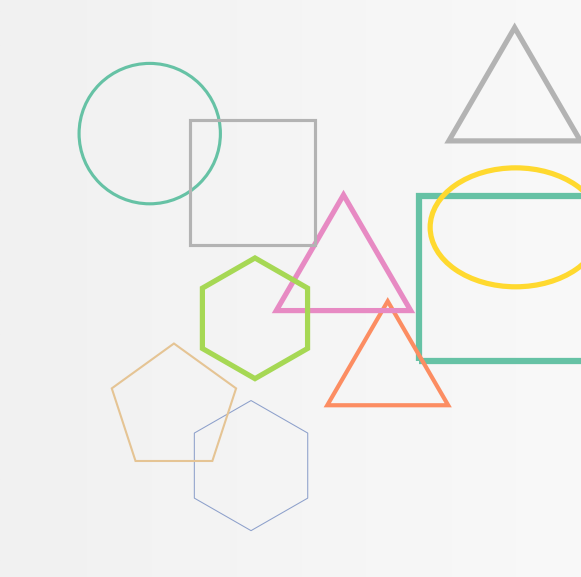[{"shape": "circle", "thickness": 1.5, "radius": 0.61, "center": [0.258, 0.768]}, {"shape": "square", "thickness": 3, "radius": 0.72, "center": [0.864, 0.517]}, {"shape": "triangle", "thickness": 2, "radius": 0.6, "center": [0.667, 0.357]}, {"shape": "hexagon", "thickness": 0.5, "radius": 0.56, "center": [0.432, 0.193]}, {"shape": "triangle", "thickness": 2.5, "radius": 0.67, "center": [0.591, 0.528]}, {"shape": "hexagon", "thickness": 2.5, "radius": 0.52, "center": [0.439, 0.448]}, {"shape": "oval", "thickness": 2.5, "radius": 0.74, "center": [0.887, 0.605]}, {"shape": "pentagon", "thickness": 1, "radius": 0.56, "center": [0.299, 0.292]}, {"shape": "triangle", "thickness": 2.5, "radius": 0.65, "center": [0.885, 0.821]}, {"shape": "square", "thickness": 1.5, "radius": 0.54, "center": [0.434, 0.683]}]